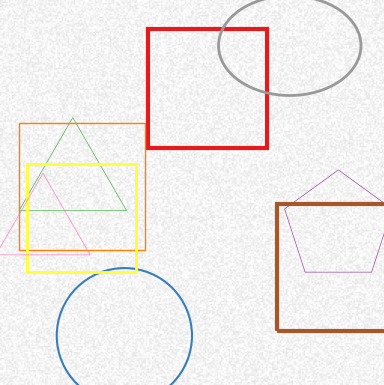[{"shape": "square", "thickness": 3, "radius": 0.77, "center": [0.539, 0.77]}, {"shape": "circle", "thickness": 1.5, "radius": 0.88, "center": [0.323, 0.128]}, {"shape": "triangle", "thickness": 0.5, "radius": 0.81, "center": [0.189, 0.533]}, {"shape": "pentagon", "thickness": 0.5, "radius": 0.73, "center": [0.879, 0.412]}, {"shape": "square", "thickness": 1, "radius": 0.82, "center": [0.213, 0.516]}, {"shape": "square", "thickness": 2, "radius": 0.71, "center": [0.211, 0.434]}, {"shape": "square", "thickness": 3, "radius": 0.82, "center": [0.884, 0.305]}, {"shape": "triangle", "thickness": 0.5, "radius": 0.71, "center": [0.112, 0.409]}, {"shape": "oval", "thickness": 2, "radius": 0.92, "center": [0.753, 0.881]}]